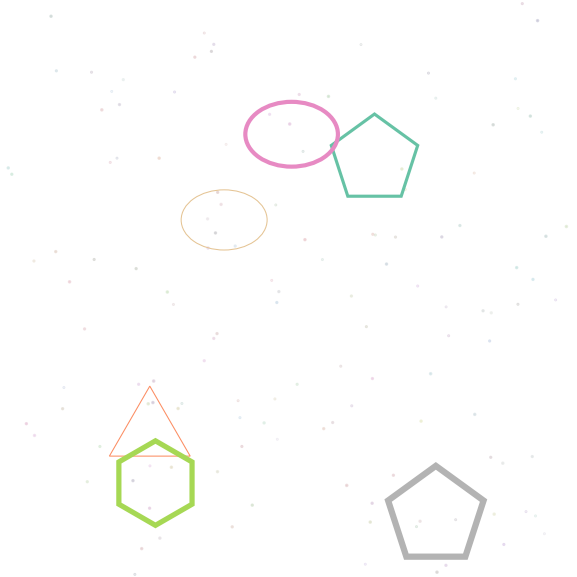[{"shape": "pentagon", "thickness": 1.5, "radius": 0.39, "center": [0.648, 0.723]}, {"shape": "triangle", "thickness": 0.5, "radius": 0.4, "center": [0.259, 0.25]}, {"shape": "oval", "thickness": 2, "radius": 0.4, "center": [0.505, 0.767]}, {"shape": "hexagon", "thickness": 2.5, "radius": 0.37, "center": [0.269, 0.163]}, {"shape": "oval", "thickness": 0.5, "radius": 0.37, "center": [0.388, 0.618]}, {"shape": "pentagon", "thickness": 3, "radius": 0.43, "center": [0.755, 0.106]}]